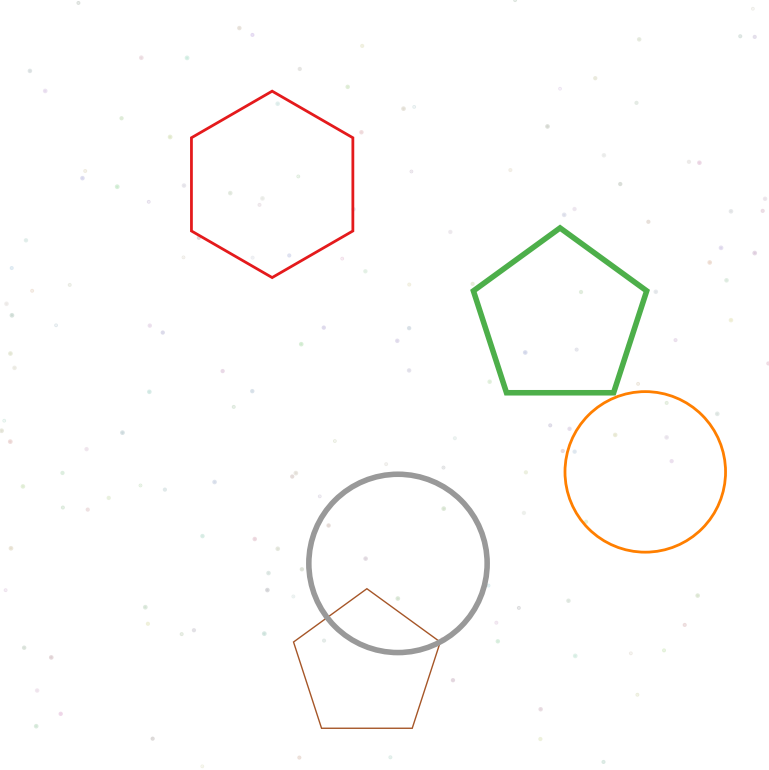[{"shape": "hexagon", "thickness": 1, "radius": 0.61, "center": [0.353, 0.761]}, {"shape": "pentagon", "thickness": 2, "radius": 0.59, "center": [0.727, 0.586]}, {"shape": "circle", "thickness": 1, "radius": 0.52, "center": [0.838, 0.387]}, {"shape": "pentagon", "thickness": 0.5, "radius": 0.5, "center": [0.476, 0.135]}, {"shape": "circle", "thickness": 2, "radius": 0.58, "center": [0.517, 0.268]}]